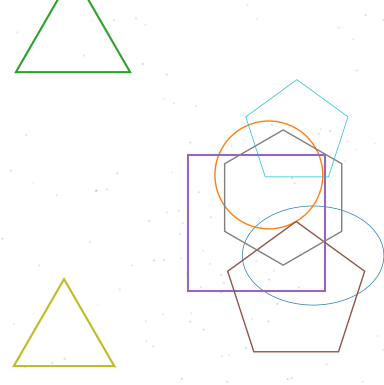[{"shape": "oval", "thickness": 0.5, "radius": 0.92, "center": [0.813, 0.336]}, {"shape": "circle", "thickness": 1, "radius": 0.7, "center": [0.698, 0.546]}, {"shape": "triangle", "thickness": 1.5, "radius": 0.86, "center": [0.19, 0.898]}, {"shape": "square", "thickness": 1.5, "radius": 0.89, "center": [0.666, 0.421]}, {"shape": "pentagon", "thickness": 1, "radius": 0.94, "center": [0.769, 0.238]}, {"shape": "hexagon", "thickness": 1, "radius": 0.88, "center": [0.736, 0.487]}, {"shape": "triangle", "thickness": 1.5, "radius": 0.75, "center": [0.166, 0.124]}, {"shape": "pentagon", "thickness": 0.5, "radius": 0.7, "center": [0.771, 0.653]}]